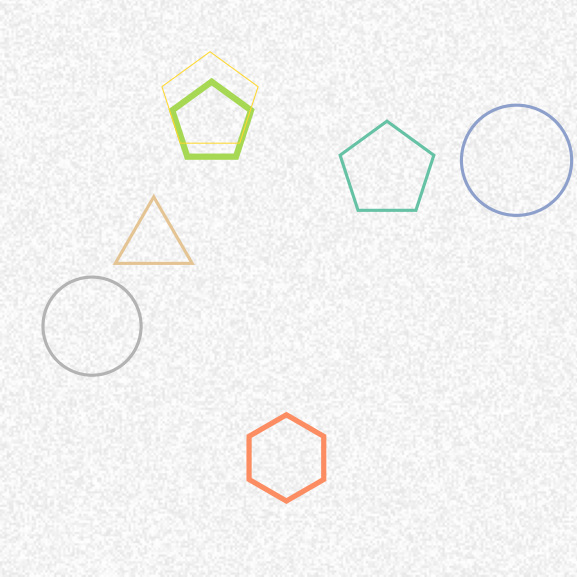[{"shape": "pentagon", "thickness": 1.5, "radius": 0.43, "center": [0.67, 0.704]}, {"shape": "hexagon", "thickness": 2.5, "radius": 0.37, "center": [0.496, 0.206]}, {"shape": "circle", "thickness": 1.5, "radius": 0.48, "center": [0.894, 0.722]}, {"shape": "pentagon", "thickness": 3, "radius": 0.36, "center": [0.366, 0.786]}, {"shape": "pentagon", "thickness": 0.5, "radius": 0.44, "center": [0.364, 0.822]}, {"shape": "triangle", "thickness": 1.5, "radius": 0.38, "center": [0.266, 0.581]}, {"shape": "circle", "thickness": 1.5, "radius": 0.42, "center": [0.159, 0.434]}]